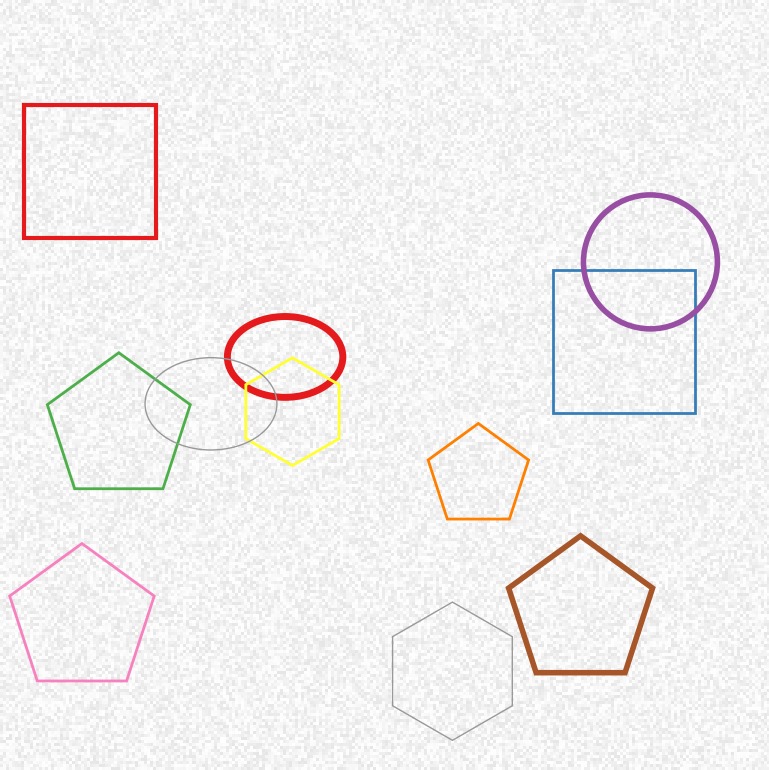[{"shape": "oval", "thickness": 2.5, "radius": 0.37, "center": [0.37, 0.536]}, {"shape": "square", "thickness": 1.5, "radius": 0.43, "center": [0.117, 0.778]}, {"shape": "square", "thickness": 1, "radius": 0.46, "center": [0.811, 0.556]}, {"shape": "pentagon", "thickness": 1, "radius": 0.49, "center": [0.154, 0.444]}, {"shape": "circle", "thickness": 2, "radius": 0.43, "center": [0.845, 0.66]}, {"shape": "pentagon", "thickness": 1, "radius": 0.34, "center": [0.621, 0.381]}, {"shape": "hexagon", "thickness": 1, "radius": 0.35, "center": [0.38, 0.465]}, {"shape": "pentagon", "thickness": 2, "radius": 0.49, "center": [0.754, 0.206]}, {"shape": "pentagon", "thickness": 1, "radius": 0.49, "center": [0.106, 0.195]}, {"shape": "oval", "thickness": 0.5, "radius": 0.43, "center": [0.274, 0.476]}, {"shape": "hexagon", "thickness": 0.5, "radius": 0.45, "center": [0.588, 0.128]}]